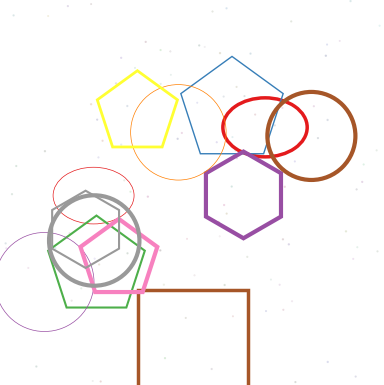[{"shape": "oval", "thickness": 2.5, "radius": 0.55, "center": [0.688, 0.669]}, {"shape": "oval", "thickness": 0.5, "radius": 0.53, "center": [0.243, 0.492]}, {"shape": "pentagon", "thickness": 1, "radius": 0.7, "center": [0.603, 0.714]}, {"shape": "pentagon", "thickness": 1.5, "radius": 0.66, "center": [0.251, 0.308]}, {"shape": "hexagon", "thickness": 3, "radius": 0.56, "center": [0.632, 0.494]}, {"shape": "circle", "thickness": 0.5, "radius": 0.64, "center": [0.116, 0.268]}, {"shape": "circle", "thickness": 0.5, "radius": 0.62, "center": [0.463, 0.656]}, {"shape": "pentagon", "thickness": 2, "radius": 0.55, "center": [0.357, 0.707]}, {"shape": "square", "thickness": 2.5, "radius": 0.71, "center": [0.5, 0.104]}, {"shape": "circle", "thickness": 3, "radius": 0.57, "center": [0.809, 0.647]}, {"shape": "pentagon", "thickness": 3, "radius": 0.52, "center": [0.309, 0.326]}, {"shape": "hexagon", "thickness": 1.5, "radius": 0.5, "center": [0.222, 0.404]}, {"shape": "circle", "thickness": 3, "radius": 0.59, "center": [0.245, 0.375]}]